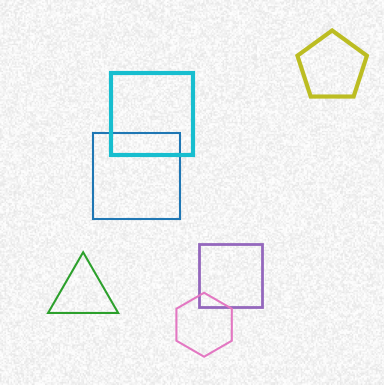[{"shape": "square", "thickness": 1.5, "radius": 0.56, "center": [0.355, 0.543]}, {"shape": "triangle", "thickness": 1.5, "radius": 0.53, "center": [0.216, 0.24]}, {"shape": "square", "thickness": 2, "radius": 0.41, "center": [0.6, 0.284]}, {"shape": "hexagon", "thickness": 1.5, "radius": 0.42, "center": [0.53, 0.157]}, {"shape": "pentagon", "thickness": 3, "radius": 0.47, "center": [0.863, 0.826]}, {"shape": "square", "thickness": 3, "radius": 0.54, "center": [0.395, 0.704]}]